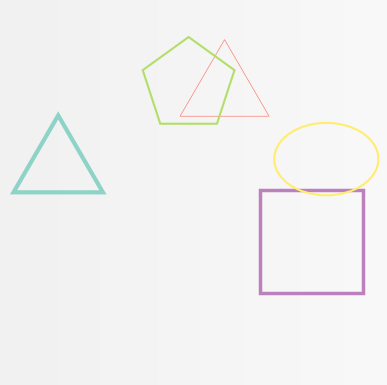[{"shape": "triangle", "thickness": 3, "radius": 0.67, "center": [0.15, 0.567]}, {"shape": "triangle", "thickness": 0.5, "radius": 0.66, "center": [0.58, 0.764]}, {"shape": "pentagon", "thickness": 1.5, "radius": 0.62, "center": [0.487, 0.779]}, {"shape": "square", "thickness": 2.5, "radius": 0.67, "center": [0.804, 0.372]}, {"shape": "oval", "thickness": 1.5, "radius": 0.67, "center": [0.842, 0.587]}]